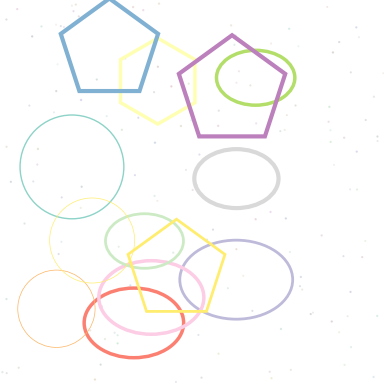[{"shape": "circle", "thickness": 1, "radius": 0.67, "center": [0.187, 0.567]}, {"shape": "hexagon", "thickness": 2.5, "radius": 0.56, "center": [0.41, 0.789]}, {"shape": "oval", "thickness": 2, "radius": 0.73, "center": [0.614, 0.274]}, {"shape": "oval", "thickness": 2.5, "radius": 0.65, "center": [0.348, 0.161]}, {"shape": "pentagon", "thickness": 3, "radius": 0.66, "center": [0.284, 0.871]}, {"shape": "circle", "thickness": 0.5, "radius": 0.5, "center": [0.147, 0.198]}, {"shape": "oval", "thickness": 2.5, "radius": 0.51, "center": [0.664, 0.798]}, {"shape": "oval", "thickness": 2.5, "radius": 0.68, "center": [0.393, 0.227]}, {"shape": "oval", "thickness": 3, "radius": 0.55, "center": [0.614, 0.536]}, {"shape": "pentagon", "thickness": 3, "radius": 0.73, "center": [0.603, 0.763]}, {"shape": "oval", "thickness": 2, "radius": 0.51, "center": [0.375, 0.374]}, {"shape": "circle", "thickness": 0.5, "radius": 0.55, "center": [0.239, 0.375]}, {"shape": "pentagon", "thickness": 2, "radius": 0.66, "center": [0.458, 0.298]}]